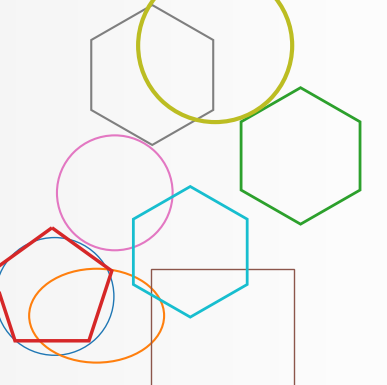[{"shape": "circle", "thickness": 1, "radius": 0.76, "center": [0.141, 0.23]}, {"shape": "oval", "thickness": 1.5, "radius": 0.87, "center": [0.249, 0.18]}, {"shape": "hexagon", "thickness": 2, "radius": 0.89, "center": [0.776, 0.595]}, {"shape": "pentagon", "thickness": 2.5, "radius": 0.81, "center": [0.134, 0.246]}, {"shape": "square", "thickness": 1, "radius": 0.92, "center": [0.575, 0.116]}, {"shape": "circle", "thickness": 1.5, "radius": 0.75, "center": [0.296, 0.499]}, {"shape": "hexagon", "thickness": 1.5, "radius": 0.91, "center": [0.393, 0.805]}, {"shape": "circle", "thickness": 3, "radius": 0.99, "center": [0.555, 0.882]}, {"shape": "hexagon", "thickness": 2, "radius": 0.85, "center": [0.491, 0.346]}]